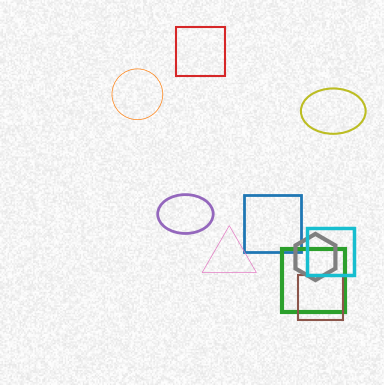[{"shape": "square", "thickness": 2, "radius": 0.37, "center": [0.707, 0.42]}, {"shape": "circle", "thickness": 0.5, "radius": 0.33, "center": [0.357, 0.755]}, {"shape": "square", "thickness": 3, "radius": 0.41, "center": [0.815, 0.272]}, {"shape": "square", "thickness": 1.5, "radius": 0.32, "center": [0.521, 0.866]}, {"shape": "oval", "thickness": 2, "radius": 0.36, "center": [0.482, 0.444]}, {"shape": "square", "thickness": 1.5, "radius": 0.29, "center": [0.833, 0.226]}, {"shape": "triangle", "thickness": 0.5, "radius": 0.41, "center": [0.596, 0.333]}, {"shape": "hexagon", "thickness": 3, "radius": 0.3, "center": [0.819, 0.333]}, {"shape": "oval", "thickness": 1.5, "radius": 0.42, "center": [0.866, 0.711]}, {"shape": "square", "thickness": 2.5, "radius": 0.3, "center": [0.859, 0.347]}]